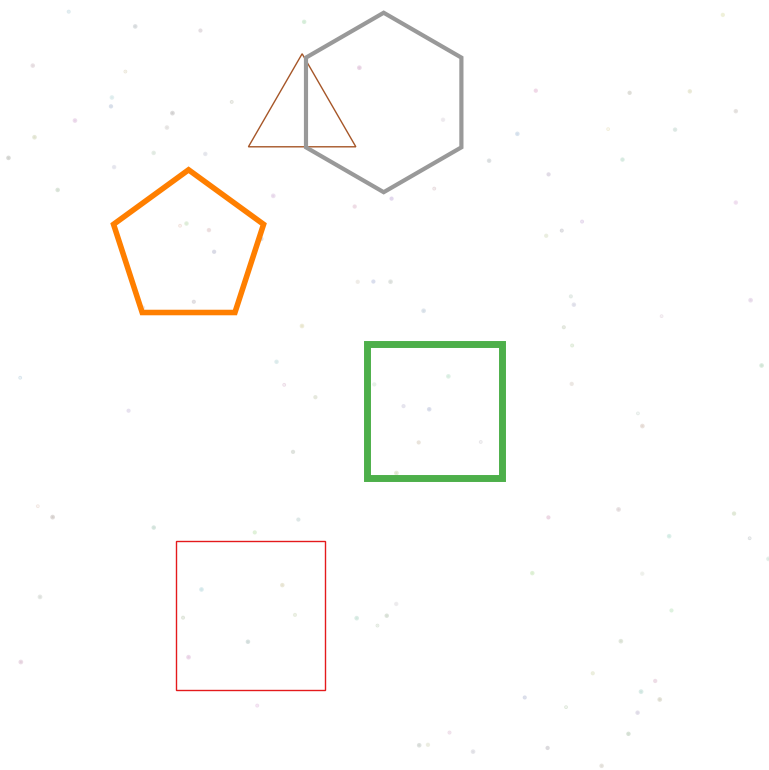[{"shape": "square", "thickness": 0.5, "radius": 0.48, "center": [0.325, 0.2]}, {"shape": "square", "thickness": 2.5, "radius": 0.44, "center": [0.565, 0.467]}, {"shape": "pentagon", "thickness": 2, "radius": 0.51, "center": [0.245, 0.677]}, {"shape": "triangle", "thickness": 0.5, "radius": 0.4, "center": [0.392, 0.85]}, {"shape": "hexagon", "thickness": 1.5, "radius": 0.58, "center": [0.498, 0.867]}]